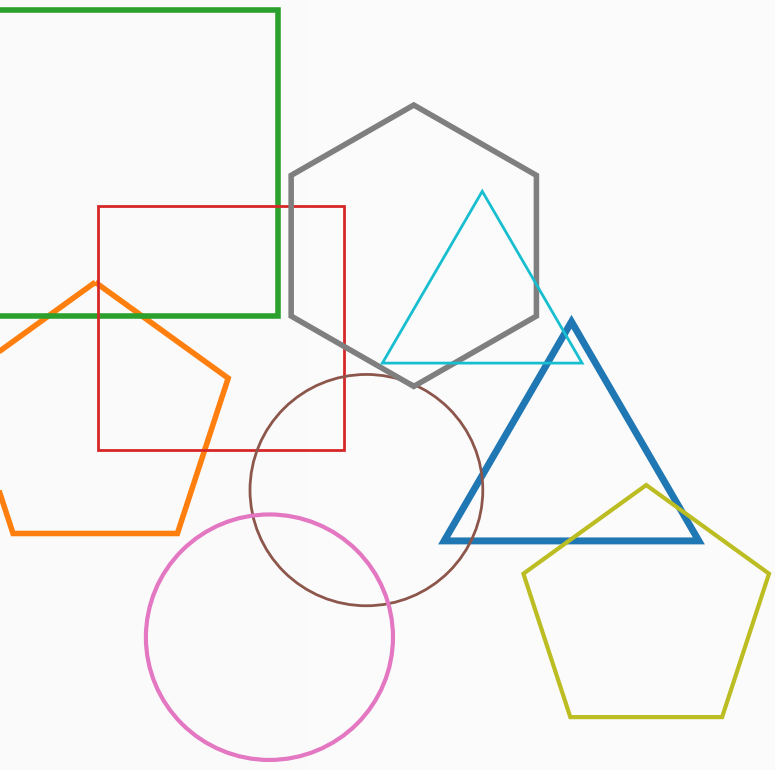[{"shape": "triangle", "thickness": 2.5, "radius": 0.95, "center": [0.737, 0.392]}, {"shape": "pentagon", "thickness": 2, "radius": 0.9, "center": [0.123, 0.453]}, {"shape": "square", "thickness": 2, "radius": 0.99, "center": [0.16, 0.789]}, {"shape": "square", "thickness": 1, "radius": 0.79, "center": [0.285, 0.574]}, {"shape": "circle", "thickness": 1, "radius": 0.75, "center": [0.473, 0.363]}, {"shape": "circle", "thickness": 1.5, "radius": 0.8, "center": [0.348, 0.172]}, {"shape": "hexagon", "thickness": 2, "radius": 0.91, "center": [0.534, 0.681]}, {"shape": "pentagon", "thickness": 1.5, "radius": 0.83, "center": [0.834, 0.203]}, {"shape": "triangle", "thickness": 1, "radius": 0.74, "center": [0.622, 0.603]}]